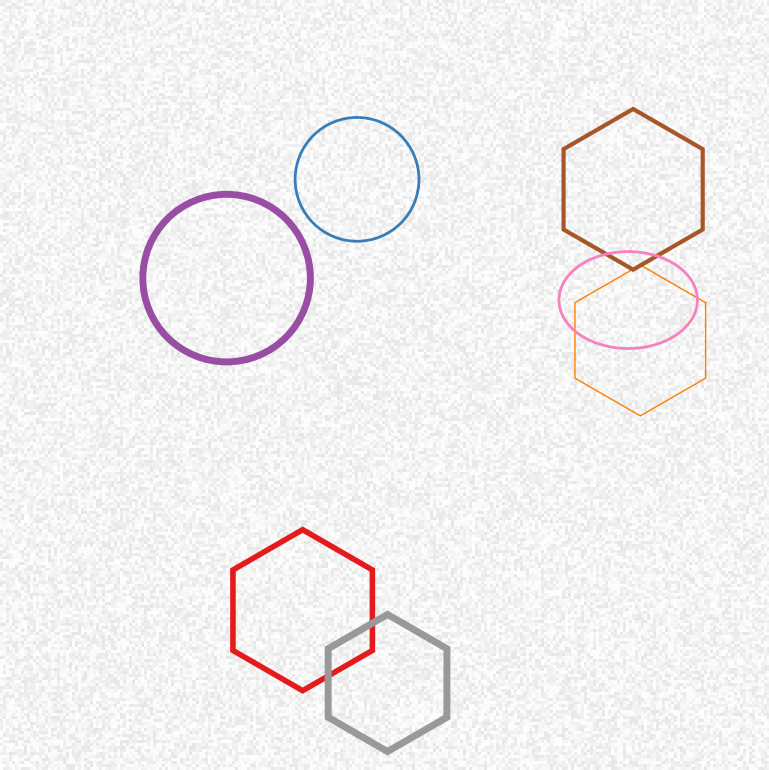[{"shape": "hexagon", "thickness": 2, "radius": 0.52, "center": [0.393, 0.208]}, {"shape": "circle", "thickness": 1, "radius": 0.4, "center": [0.464, 0.767]}, {"shape": "circle", "thickness": 2.5, "radius": 0.54, "center": [0.294, 0.639]}, {"shape": "hexagon", "thickness": 0.5, "radius": 0.49, "center": [0.832, 0.558]}, {"shape": "hexagon", "thickness": 1.5, "radius": 0.52, "center": [0.822, 0.754]}, {"shape": "oval", "thickness": 1, "radius": 0.45, "center": [0.816, 0.61]}, {"shape": "hexagon", "thickness": 2.5, "radius": 0.45, "center": [0.503, 0.113]}]